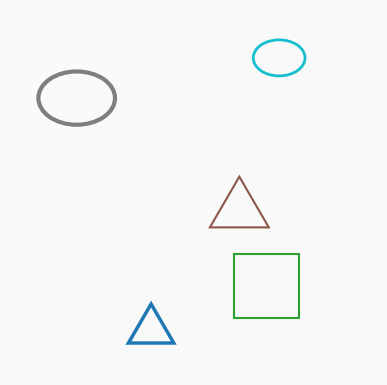[{"shape": "triangle", "thickness": 2.5, "radius": 0.34, "center": [0.39, 0.143]}, {"shape": "square", "thickness": 1.5, "radius": 0.42, "center": [0.687, 0.257]}, {"shape": "triangle", "thickness": 1.5, "radius": 0.44, "center": [0.618, 0.453]}, {"shape": "oval", "thickness": 3, "radius": 0.49, "center": [0.198, 0.745]}, {"shape": "oval", "thickness": 2, "radius": 0.33, "center": [0.72, 0.85]}]